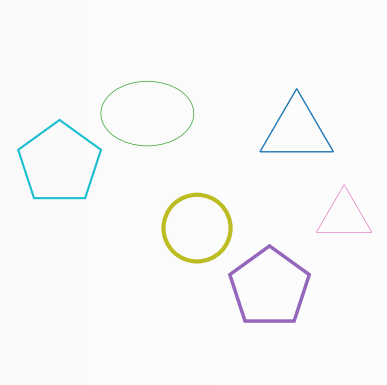[{"shape": "triangle", "thickness": 1, "radius": 0.55, "center": [0.766, 0.66]}, {"shape": "oval", "thickness": 0.5, "radius": 0.6, "center": [0.38, 0.705]}, {"shape": "pentagon", "thickness": 2.5, "radius": 0.54, "center": [0.696, 0.253]}, {"shape": "triangle", "thickness": 0.5, "radius": 0.41, "center": [0.888, 0.438]}, {"shape": "circle", "thickness": 3, "radius": 0.43, "center": [0.508, 0.407]}, {"shape": "pentagon", "thickness": 1.5, "radius": 0.56, "center": [0.154, 0.576]}]